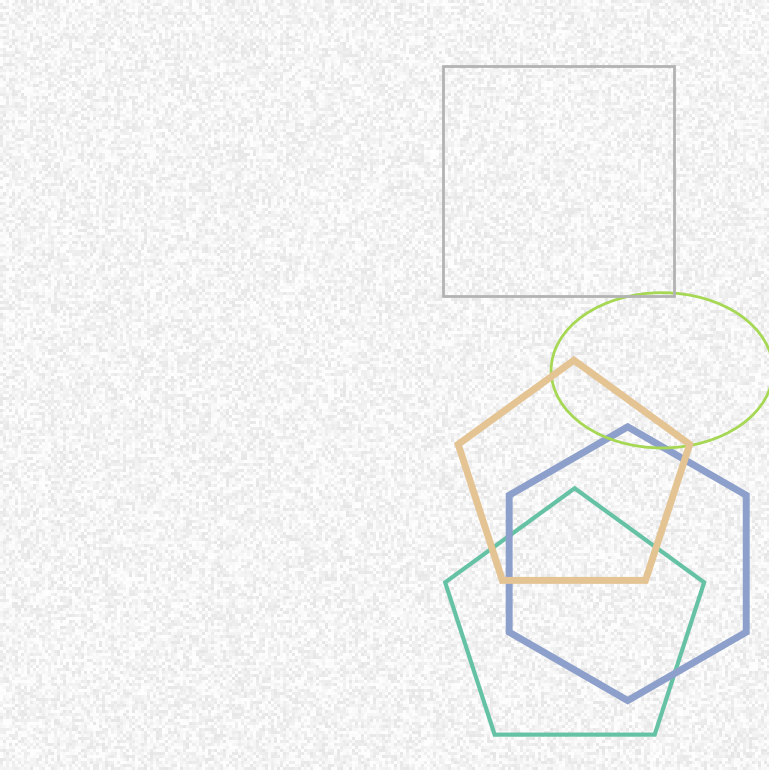[{"shape": "pentagon", "thickness": 1.5, "radius": 0.88, "center": [0.746, 0.189]}, {"shape": "hexagon", "thickness": 2.5, "radius": 0.89, "center": [0.815, 0.268]}, {"shape": "oval", "thickness": 1, "radius": 0.72, "center": [0.86, 0.519]}, {"shape": "pentagon", "thickness": 2.5, "radius": 0.79, "center": [0.745, 0.374]}, {"shape": "square", "thickness": 1, "radius": 0.75, "center": [0.725, 0.765]}]